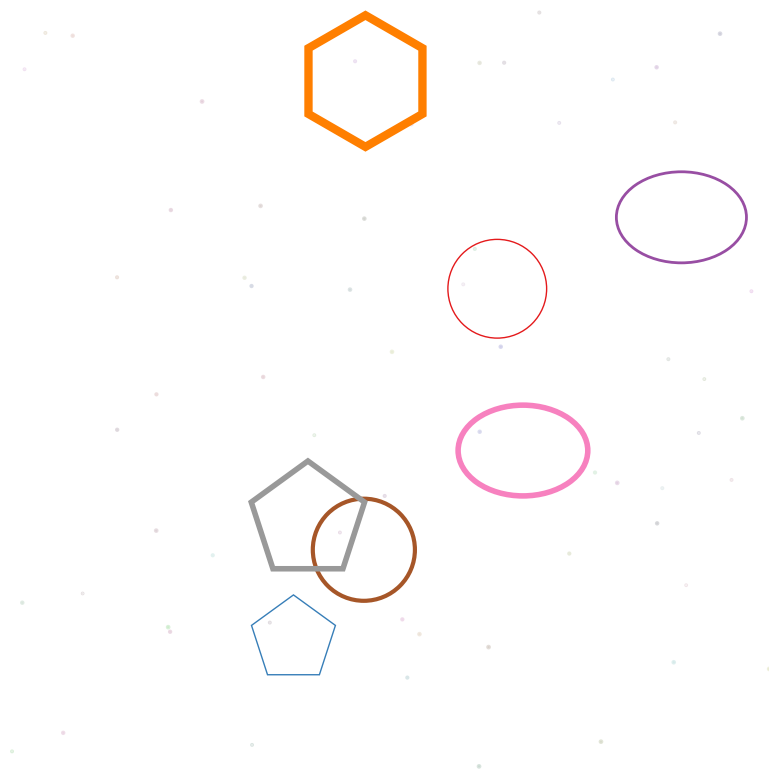[{"shape": "circle", "thickness": 0.5, "radius": 0.32, "center": [0.646, 0.625]}, {"shape": "pentagon", "thickness": 0.5, "radius": 0.29, "center": [0.381, 0.17]}, {"shape": "oval", "thickness": 1, "radius": 0.42, "center": [0.885, 0.718]}, {"shape": "hexagon", "thickness": 3, "radius": 0.43, "center": [0.475, 0.895]}, {"shape": "circle", "thickness": 1.5, "radius": 0.33, "center": [0.473, 0.286]}, {"shape": "oval", "thickness": 2, "radius": 0.42, "center": [0.679, 0.415]}, {"shape": "pentagon", "thickness": 2, "radius": 0.39, "center": [0.4, 0.324]}]